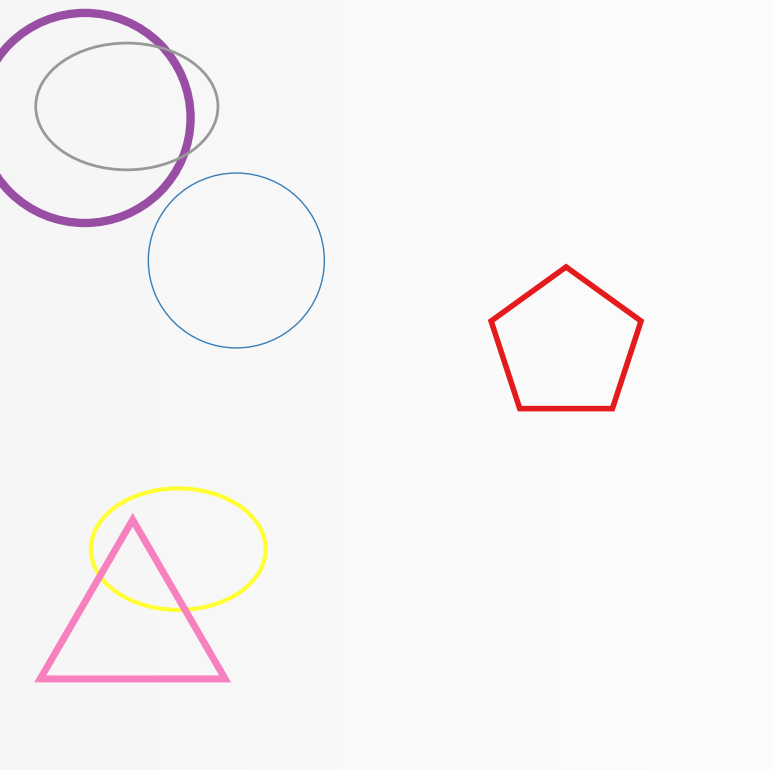[{"shape": "pentagon", "thickness": 2, "radius": 0.51, "center": [0.73, 0.552]}, {"shape": "circle", "thickness": 0.5, "radius": 0.57, "center": [0.305, 0.662]}, {"shape": "circle", "thickness": 3, "radius": 0.68, "center": [0.109, 0.847]}, {"shape": "oval", "thickness": 1.5, "radius": 0.56, "center": [0.23, 0.287]}, {"shape": "triangle", "thickness": 2.5, "radius": 0.69, "center": [0.171, 0.187]}, {"shape": "oval", "thickness": 1, "radius": 0.59, "center": [0.164, 0.862]}]